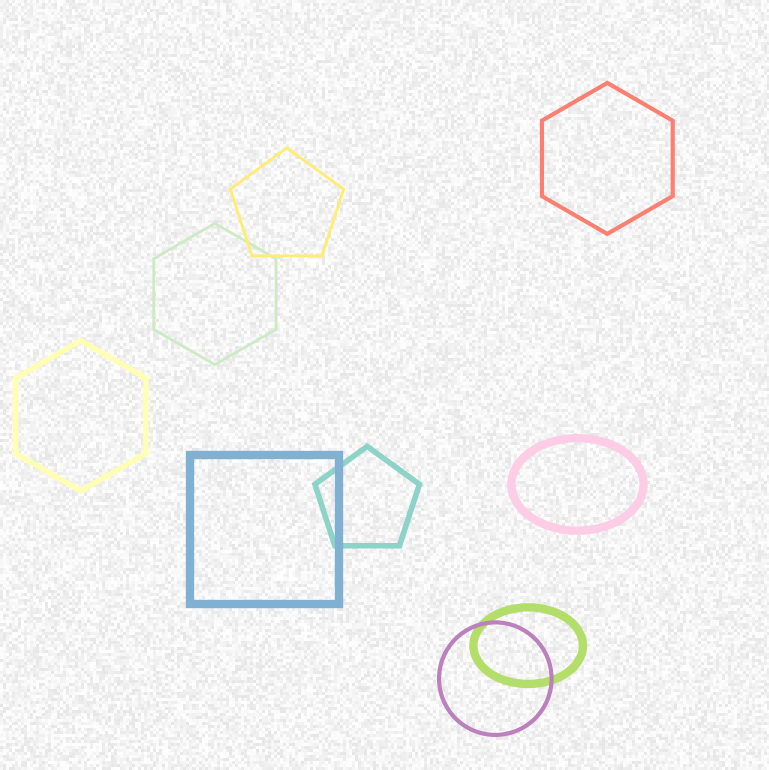[{"shape": "pentagon", "thickness": 2, "radius": 0.36, "center": [0.477, 0.349]}, {"shape": "hexagon", "thickness": 2, "radius": 0.49, "center": [0.105, 0.46]}, {"shape": "hexagon", "thickness": 1.5, "radius": 0.49, "center": [0.789, 0.794]}, {"shape": "square", "thickness": 3, "radius": 0.48, "center": [0.344, 0.312]}, {"shape": "oval", "thickness": 3, "radius": 0.36, "center": [0.686, 0.161]}, {"shape": "oval", "thickness": 3, "radius": 0.43, "center": [0.75, 0.371]}, {"shape": "circle", "thickness": 1.5, "radius": 0.37, "center": [0.643, 0.119]}, {"shape": "hexagon", "thickness": 1, "radius": 0.46, "center": [0.279, 0.618]}, {"shape": "pentagon", "thickness": 1, "radius": 0.39, "center": [0.373, 0.73]}]